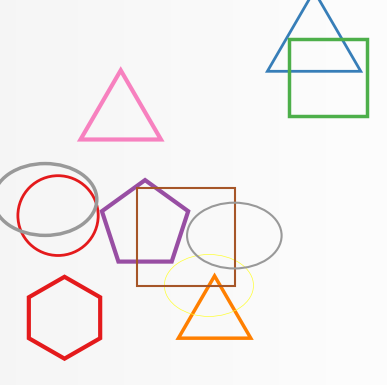[{"shape": "circle", "thickness": 2, "radius": 0.52, "center": [0.15, 0.44]}, {"shape": "hexagon", "thickness": 3, "radius": 0.53, "center": [0.166, 0.175]}, {"shape": "triangle", "thickness": 2, "radius": 0.7, "center": [0.81, 0.884]}, {"shape": "square", "thickness": 2.5, "radius": 0.5, "center": [0.847, 0.799]}, {"shape": "pentagon", "thickness": 3, "radius": 0.59, "center": [0.374, 0.415]}, {"shape": "triangle", "thickness": 2.5, "radius": 0.54, "center": [0.554, 0.176]}, {"shape": "oval", "thickness": 0.5, "radius": 0.57, "center": [0.539, 0.259]}, {"shape": "square", "thickness": 1.5, "radius": 0.63, "center": [0.479, 0.385]}, {"shape": "triangle", "thickness": 3, "radius": 0.6, "center": [0.312, 0.698]}, {"shape": "oval", "thickness": 1.5, "radius": 0.61, "center": [0.605, 0.388]}, {"shape": "oval", "thickness": 2.5, "radius": 0.67, "center": [0.117, 0.482]}]